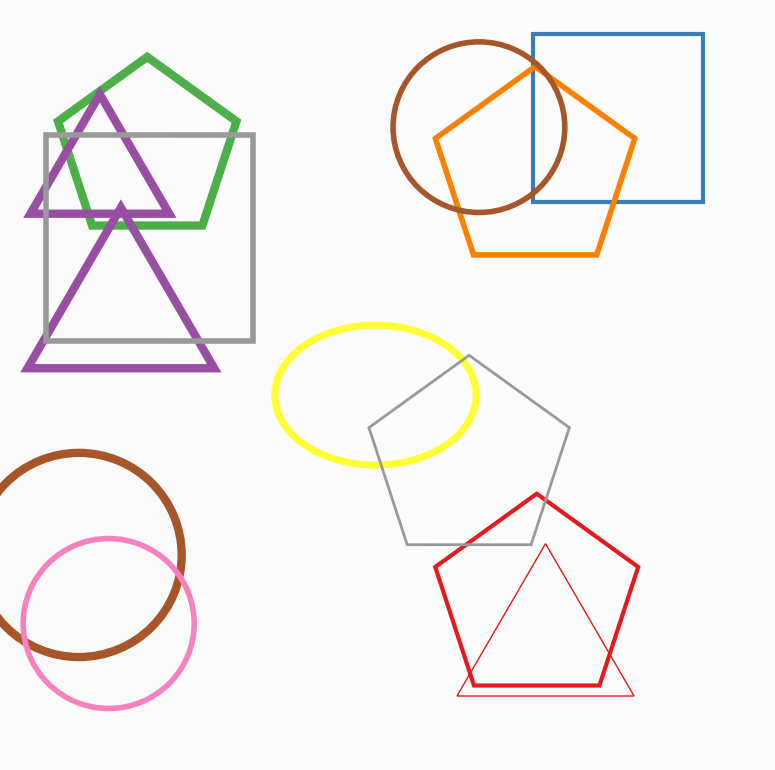[{"shape": "pentagon", "thickness": 1.5, "radius": 0.69, "center": [0.693, 0.221]}, {"shape": "triangle", "thickness": 0.5, "radius": 0.66, "center": [0.704, 0.162]}, {"shape": "square", "thickness": 1.5, "radius": 0.55, "center": [0.797, 0.847]}, {"shape": "pentagon", "thickness": 3, "radius": 0.61, "center": [0.19, 0.805]}, {"shape": "triangle", "thickness": 3, "radius": 0.7, "center": [0.156, 0.591]}, {"shape": "triangle", "thickness": 3, "radius": 0.52, "center": [0.129, 0.774]}, {"shape": "pentagon", "thickness": 2, "radius": 0.68, "center": [0.69, 0.778]}, {"shape": "oval", "thickness": 2.5, "radius": 0.65, "center": [0.484, 0.487]}, {"shape": "circle", "thickness": 3, "radius": 0.66, "center": [0.102, 0.279]}, {"shape": "circle", "thickness": 2, "radius": 0.55, "center": [0.618, 0.835]}, {"shape": "circle", "thickness": 2, "radius": 0.55, "center": [0.14, 0.19]}, {"shape": "square", "thickness": 2, "radius": 0.67, "center": [0.193, 0.691]}, {"shape": "pentagon", "thickness": 1, "radius": 0.68, "center": [0.605, 0.403]}]